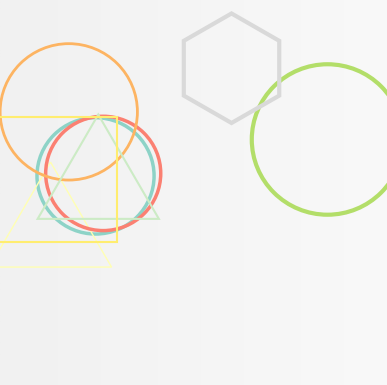[{"shape": "circle", "thickness": 2.5, "radius": 0.76, "center": [0.247, 0.543]}, {"shape": "triangle", "thickness": 1, "radius": 0.91, "center": [0.13, 0.397]}, {"shape": "circle", "thickness": 2.5, "radius": 0.74, "center": [0.266, 0.55]}, {"shape": "circle", "thickness": 2, "radius": 0.89, "center": [0.177, 0.709]}, {"shape": "circle", "thickness": 3, "radius": 0.98, "center": [0.845, 0.638]}, {"shape": "hexagon", "thickness": 3, "radius": 0.71, "center": [0.597, 0.823]}, {"shape": "triangle", "thickness": 1.5, "radius": 0.9, "center": [0.254, 0.522]}, {"shape": "square", "thickness": 1.5, "radius": 0.81, "center": [0.139, 0.533]}]